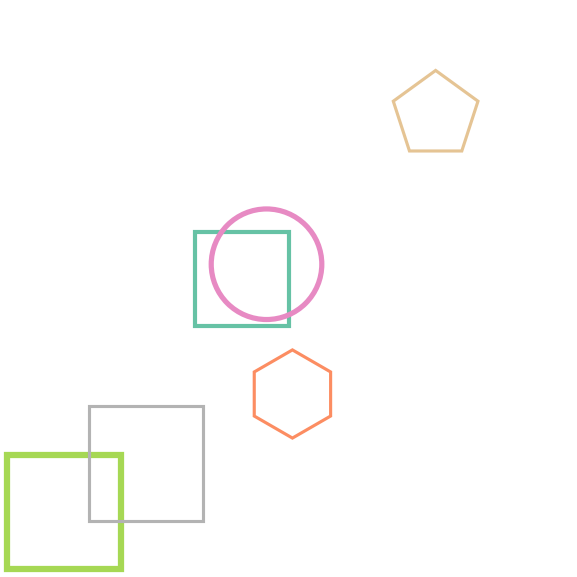[{"shape": "square", "thickness": 2, "radius": 0.41, "center": [0.419, 0.516]}, {"shape": "hexagon", "thickness": 1.5, "radius": 0.38, "center": [0.506, 0.317]}, {"shape": "circle", "thickness": 2.5, "radius": 0.48, "center": [0.461, 0.542]}, {"shape": "square", "thickness": 3, "radius": 0.49, "center": [0.111, 0.113]}, {"shape": "pentagon", "thickness": 1.5, "radius": 0.39, "center": [0.754, 0.8]}, {"shape": "square", "thickness": 1.5, "radius": 0.5, "center": [0.253, 0.197]}]